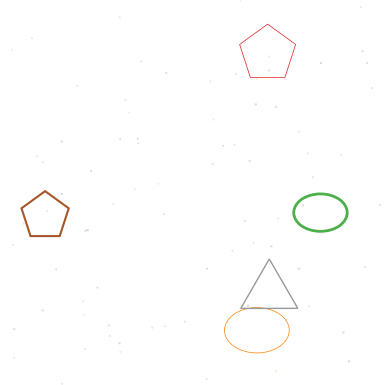[{"shape": "pentagon", "thickness": 0.5, "radius": 0.38, "center": [0.695, 0.861]}, {"shape": "oval", "thickness": 2, "radius": 0.35, "center": [0.832, 0.448]}, {"shape": "oval", "thickness": 0.5, "radius": 0.42, "center": [0.667, 0.142]}, {"shape": "pentagon", "thickness": 1.5, "radius": 0.32, "center": [0.117, 0.439]}, {"shape": "triangle", "thickness": 1, "radius": 0.43, "center": [0.699, 0.242]}]